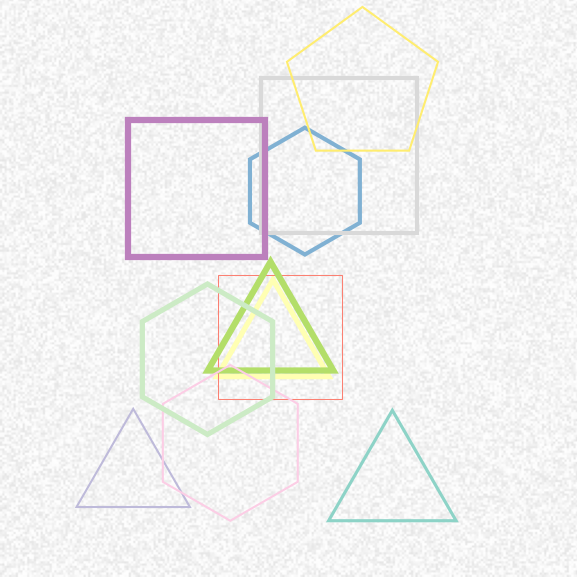[{"shape": "triangle", "thickness": 1.5, "radius": 0.64, "center": [0.679, 0.161]}, {"shape": "triangle", "thickness": 2.5, "radius": 0.56, "center": [0.473, 0.403]}, {"shape": "triangle", "thickness": 1, "radius": 0.57, "center": [0.231, 0.178]}, {"shape": "square", "thickness": 0.5, "radius": 0.54, "center": [0.485, 0.415]}, {"shape": "hexagon", "thickness": 2, "radius": 0.55, "center": [0.528, 0.668]}, {"shape": "triangle", "thickness": 3, "radius": 0.63, "center": [0.469, 0.42]}, {"shape": "hexagon", "thickness": 1, "radius": 0.67, "center": [0.399, 0.232]}, {"shape": "square", "thickness": 2, "radius": 0.67, "center": [0.587, 0.73]}, {"shape": "square", "thickness": 3, "radius": 0.59, "center": [0.34, 0.672]}, {"shape": "hexagon", "thickness": 2.5, "radius": 0.65, "center": [0.359, 0.377]}, {"shape": "pentagon", "thickness": 1, "radius": 0.69, "center": [0.628, 0.85]}]